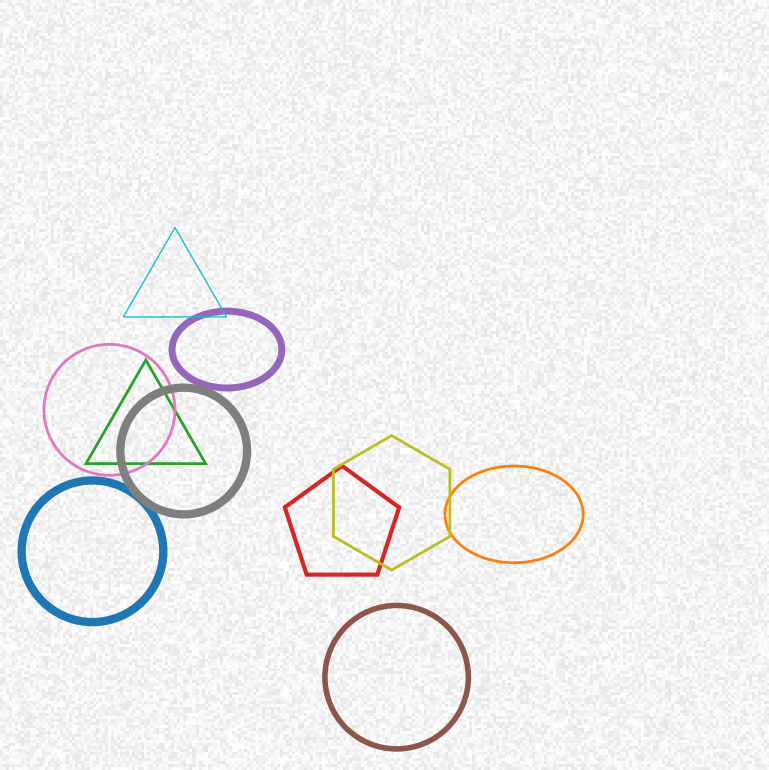[{"shape": "circle", "thickness": 3, "radius": 0.46, "center": [0.12, 0.284]}, {"shape": "oval", "thickness": 1, "radius": 0.45, "center": [0.668, 0.332]}, {"shape": "triangle", "thickness": 1, "radius": 0.45, "center": [0.189, 0.443]}, {"shape": "pentagon", "thickness": 1.5, "radius": 0.39, "center": [0.444, 0.317]}, {"shape": "oval", "thickness": 2.5, "radius": 0.36, "center": [0.295, 0.546]}, {"shape": "circle", "thickness": 2, "radius": 0.47, "center": [0.515, 0.121]}, {"shape": "circle", "thickness": 1, "radius": 0.43, "center": [0.142, 0.468]}, {"shape": "circle", "thickness": 3, "radius": 0.41, "center": [0.239, 0.414]}, {"shape": "hexagon", "thickness": 1, "radius": 0.44, "center": [0.509, 0.347]}, {"shape": "triangle", "thickness": 0.5, "radius": 0.39, "center": [0.227, 0.627]}]